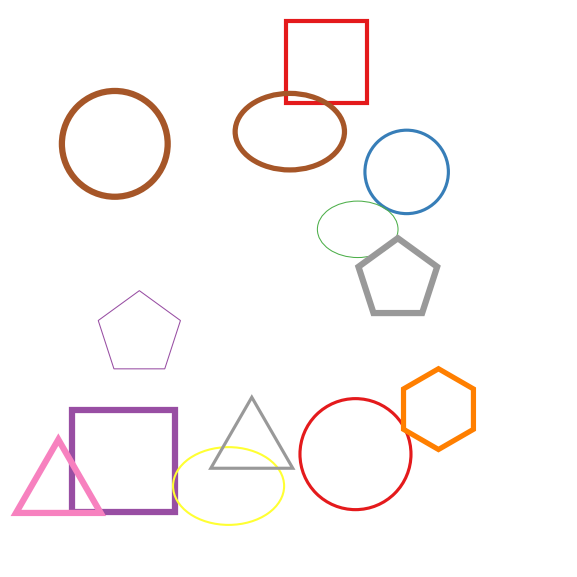[{"shape": "circle", "thickness": 1.5, "radius": 0.48, "center": [0.616, 0.213]}, {"shape": "square", "thickness": 2, "radius": 0.35, "center": [0.565, 0.892]}, {"shape": "circle", "thickness": 1.5, "radius": 0.36, "center": [0.704, 0.701]}, {"shape": "oval", "thickness": 0.5, "radius": 0.35, "center": [0.619, 0.602]}, {"shape": "square", "thickness": 3, "radius": 0.44, "center": [0.214, 0.2]}, {"shape": "pentagon", "thickness": 0.5, "radius": 0.37, "center": [0.241, 0.421]}, {"shape": "hexagon", "thickness": 2.5, "radius": 0.35, "center": [0.759, 0.291]}, {"shape": "oval", "thickness": 1, "radius": 0.48, "center": [0.396, 0.158]}, {"shape": "oval", "thickness": 2.5, "radius": 0.47, "center": [0.502, 0.771]}, {"shape": "circle", "thickness": 3, "radius": 0.46, "center": [0.199, 0.75]}, {"shape": "triangle", "thickness": 3, "radius": 0.42, "center": [0.101, 0.153]}, {"shape": "triangle", "thickness": 1.5, "radius": 0.41, "center": [0.436, 0.229]}, {"shape": "pentagon", "thickness": 3, "radius": 0.36, "center": [0.689, 0.515]}]